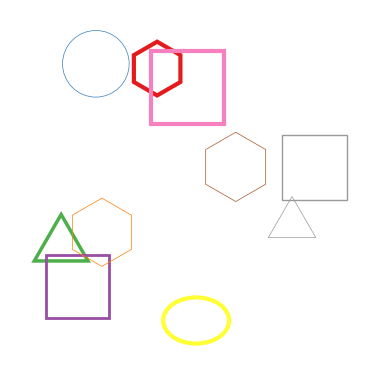[{"shape": "hexagon", "thickness": 3, "radius": 0.35, "center": [0.408, 0.822]}, {"shape": "circle", "thickness": 0.5, "radius": 0.43, "center": [0.249, 0.834]}, {"shape": "triangle", "thickness": 2.5, "radius": 0.4, "center": [0.159, 0.362]}, {"shape": "square", "thickness": 2, "radius": 0.41, "center": [0.201, 0.255]}, {"shape": "hexagon", "thickness": 0.5, "radius": 0.44, "center": [0.265, 0.397]}, {"shape": "oval", "thickness": 3, "radius": 0.43, "center": [0.509, 0.168]}, {"shape": "hexagon", "thickness": 0.5, "radius": 0.45, "center": [0.612, 0.567]}, {"shape": "square", "thickness": 3, "radius": 0.48, "center": [0.487, 0.772]}, {"shape": "square", "thickness": 1, "radius": 0.42, "center": [0.818, 0.566]}, {"shape": "triangle", "thickness": 0.5, "radius": 0.36, "center": [0.759, 0.418]}]